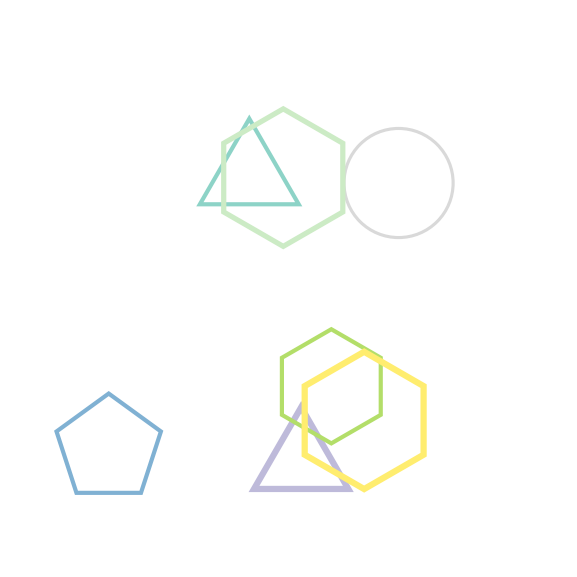[{"shape": "triangle", "thickness": 2, "radius": 0.49, "center": [0.432, 0.695]}, {"shape": "triangle", "thickness": 3, "radius": 0.47, "center": [0.522, 0.2]}, {"shape": "pentagon", "thickness": 2, "radius": 0.48, "center": [0.188, 0.223]}, {"shape": "hexagon", "thickness": 2, "radius": 0.49, "center": [0.574, 0.33]}, {"shape": "circle", "thickness": 1.5, "radius": 0.47, "center": [0.69, 0.682]}, {"shape": "hexagon", "thickness": 2.5, "radius": 0.6, "center": [0.49, 0.692]}, {"shape": "hexagon", "thickness": 3, "radius": 0.59, "center": [0.631, 0.271]}]